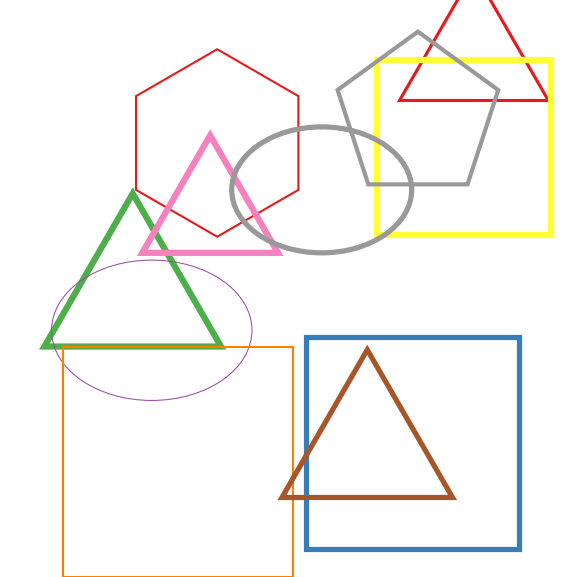[{"shape": "hexagon", "thickness": 1, "radius": 0.81, "center": [0.376, 0.752]}, {"shape": "triangle", "thickness": 1.5, "radius": 0.74, "center": [0.821, 0.9]}, {"shape": "square", "thickness": 2.5, "radius": 0.92, "center": [0.714, 0.232]}, {"shape": "triangle", "thickness": 3, "radius": 0.88, "center": [0.23, 0.487]}, {"shape": "oval", "thickness": 0.5, "radius": 0.87, "center": [0.263, 0.427]}, {"shape": "square", "thickness": 1, "radius": 1.0, "center": [0.309, 0.198]}, {"shape": "square", "thickness": 3, "radius": 0.76, "center": [0.804, 0.744]}, {"shape": "triangle", "thickness": 2.5, "radius": 0.85, "center": [0.636, 0.223]}, {"shape": "triangle", "thickness": 3, "radius": 0.68, "center": [0.364, 0.629]}, {"shape": "oval", "thickness": 2.5, "radius": 0.78, "center": [0.557, 0.67]}, {"shape": "pentagon", "thickness": 2, "radius": 0.73, "center": [0.724, 0.798]}]